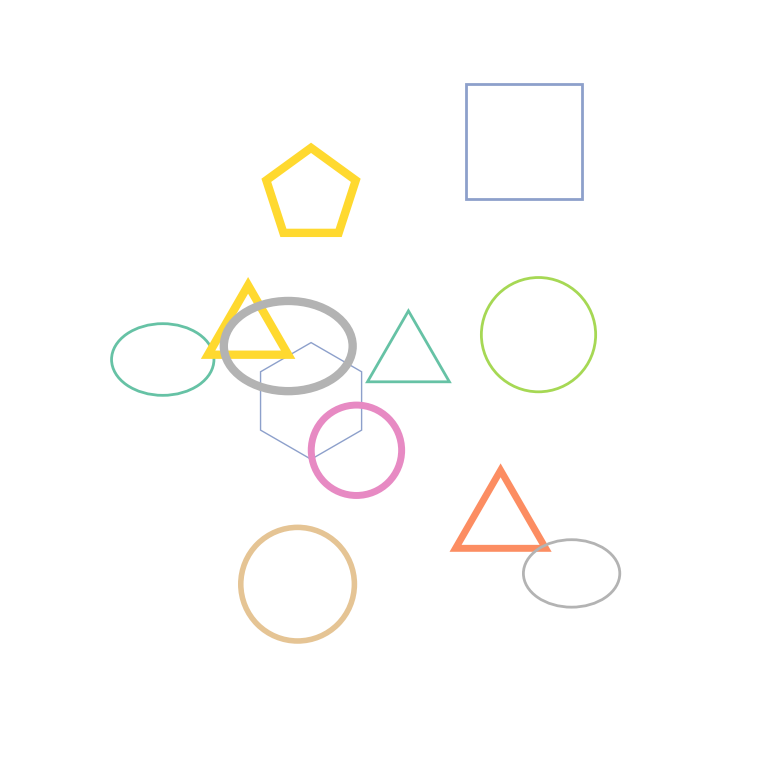[{"shape": "oval", "thickness": 1, "radius": 0.33, "center": [0.211, 0.533]}, {"shape": "triangle", "thickness": 1, "radius": 0.31, "center": [0.53, 0.535]}, {"shape": "triangle", "thickness": 2.5, "radius": 0.34, "center": [0.65, 0.322]}, {"shape": "square", "thickness": 1, "radius": 0.37, "center": [0.681, 0.816]}, {"shape": "hexagon", "thickness": 0.5, "radius": 0.38, "center": [0.404, 0.479]}, {"shape": "circle", "thickness": 2.5, "radius": 0.29, "center": [0.463, 0.415]}, {"shape": "circle", "thickness": 1, "radius": 0.37, "center": [0.699, 0.565]}, {"shape": "pentagon", "thickness": 3, "radius": 0.31, "center": [0.404, 0.747]}, {"shape": "triangle", "thickness": 3, "radius": 0.3, "center": [0.322, 0.569]}, {"shape": "circle", "thickness": 2, "radius": 0.37, "center": [0.386, 0.241]}, {"shape": "oval", "thickness": 1, "radius": 0.31, "center": [0.742, 0.255]}, {"shape": "oval", "thickness": 3, "radius": 0.42, "center": [0.374, 0.551]}]